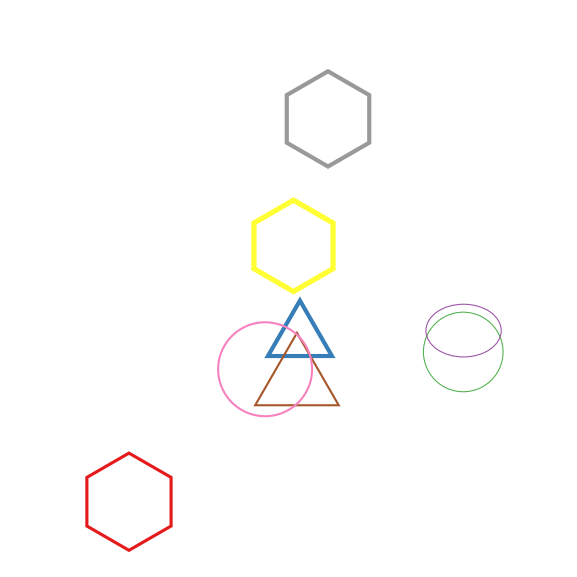[{"shape": "hexagon", "thickness": 1.5, "radius": 0.42, "center": [0.223, 0.13]}, {"shape": "triangle", "thickness": 2, "radius": 0.32, "center": [0.519, 0.415]}, {"shape": "circle", "thickness": 0.5, "radius": 0.34, "center": [0.802, 0.39]}, {"shape": "oval", "thickness": 0.5, "radius": 0.33, "center": [0.803, 0.427]}, {"shape": "hexagon", "thickness": 2.5, "radius": 0.4, "center": [0.508, 0.573]}, {"shape": "triangle", "thickness": 1, "radius": 0.42, "center": [0.514, 0.339]}, {"shape": "circle", "thickness": 1, "radius": 0.41, "center": [0.459, 0.36]}, {"shape": "hexagon", "thickness": 2, "radius": 0.41, "center": [0.568, 0.793]}]